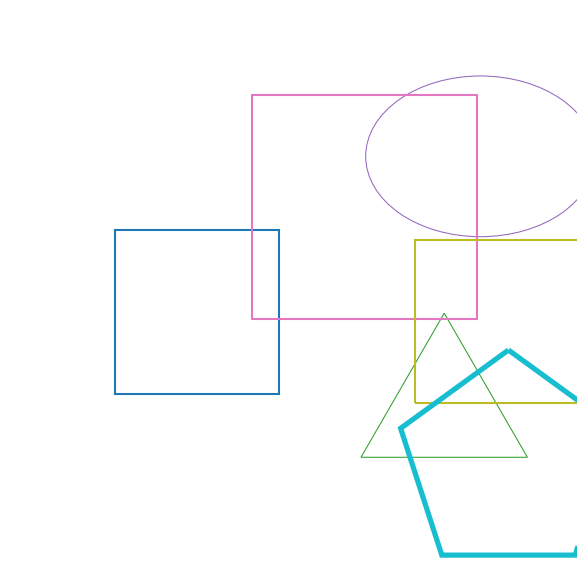[{"shape": "square", "thickness": 1, "radius": 0.71, "center": [0.341, 0.459]}, {"shape": "triangle", "thickness": 0.5, "radius": 0.83, "center": [0.769, 0.29]}, {"shape": "oval", "thickness": 0.5, "radius": 0.99, "center": [0.832, 0.728]}, {"shape": "square", "thickness": 1, "radius": 0.97, "center": [0.631, 0.641]}, {"shape": "square", "thickness": 1, "radius": 0.71, "center": [0.861, 0.442]}, {"shape": "pentagon", "thickness": 2.5, "radius": 0.98, "center": [0.88, 0.197]}]